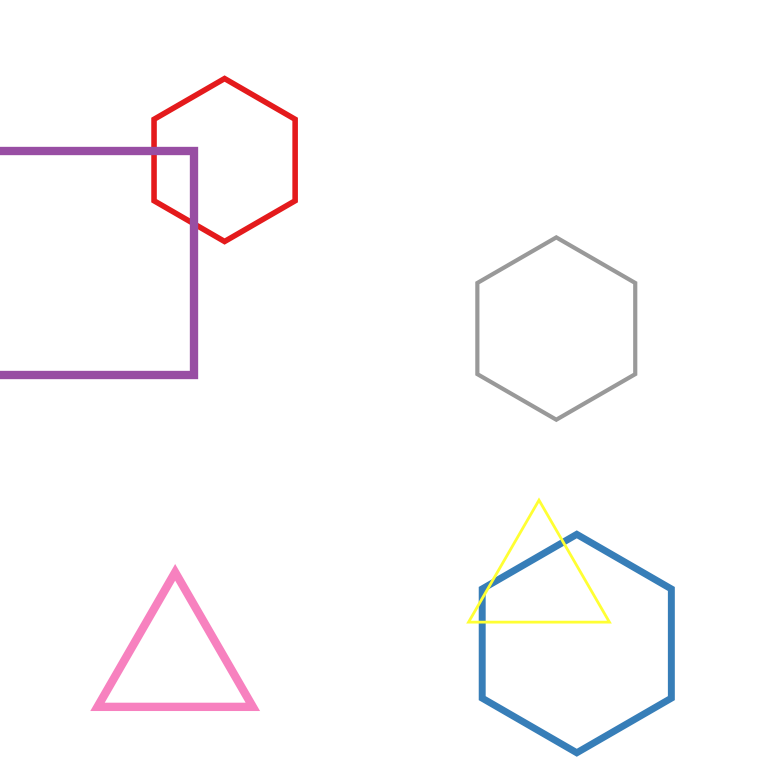[{"shape": "hexagon", "thickness": 2, "radius": 0.53, "center": [0.292, 0.792]}, {"shape": "hexagon", "thickness": 2.5, "radius": 0.71, "center": [0.749, 0.164]}, {"shape": "square", "thickness": 3, "radius": 0.73, "center": [0.106, 0.659]}, {"shape": "triangle", "thickness": 1, "radius": 0.53, "center": [0.7, 0.245]}, {"shape": "triangle", "thickness": 3, "radius": 0.58, "center": [0.227, 0.14]}, {"shape": "hexagon", "thickness": 1.5, "radius": 0.59, "center": [0.722, 0.573]}]